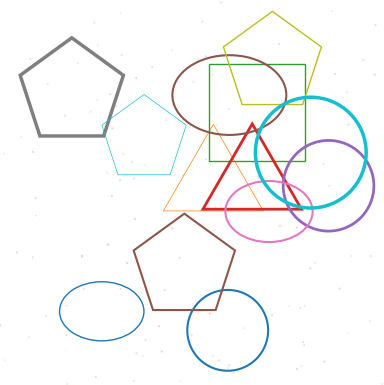[{"shape": "circle", "thickness": 1.5, "radius": 0.52, "center": [0.591, 0.142]}, {"shape": "oval", "thickness": 1, "radius": 0.55, "center": [0.264, 0.191]}, {"shape": "triangle", "thickness": 0.5, "radius": 0.75, "center": [0.554, 0.527]}, {"shape": "square", "thickness": 1, "radius": 0.62, "center": [0.668, 0.708]}, {"shape": "triangle", "thickness": 2, "radius": 0.74, "center": [0.655, 0.531]}, {"shape": "circle", "thickness": 2, "radius": 0.59, "center": [0.853, 0.517]}, {"shape": "pentagon", "thickness": 1.5, "radius": 0.69, "center": [0.479, 0.307]}, {"shape": "oval", "thickness": 1.5, "radius": 0.74, "center": [0.596, 0.753]}, {"shape": "oval", "thickness": 1.5, "radius": 0.57, "center": [0.699, 0.451]}, {"shape": "pentagon", "thickness": 2.5, "radius": 0.7, "center": [0.186, 0.761]}, {"shape": "pentagon", "thickness": 1, "radius": 0.67, "center": [0.708, 0.837]}, {"shape": "circle", "thickness": 2.5, "radius": 0.72, "center": [0.807, 0.604]}, {"shape": "pentagon", "thickness": 0.5, "radius": 0.58, "center": [0.374, 0.639]}]